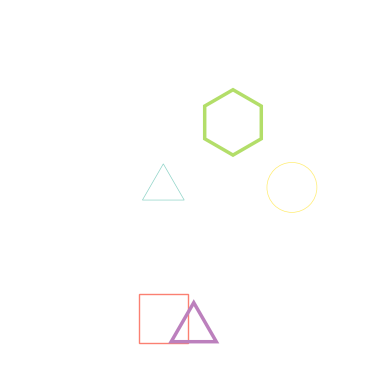[{"shape": "triangle", "thickness": 0.5, "radius": 0.31, "center": [0.424, 0.512]}, {"shape": "square", "thickness": 1, "radius": 0.32, "center": [0.426, 0.173]}, {"shape": "hexagon", "thickness": 2.5, "radius": 0.42, "center": [0.605, 0.682]}, {"shape": "triangle", "thickness": 2.5, "radius": 0.34, "center": [0.503, 0.146]}, {"shape": "circle", "thickness": 0.5, "radius": 0.32, "center": [0.758, 0.513]}]